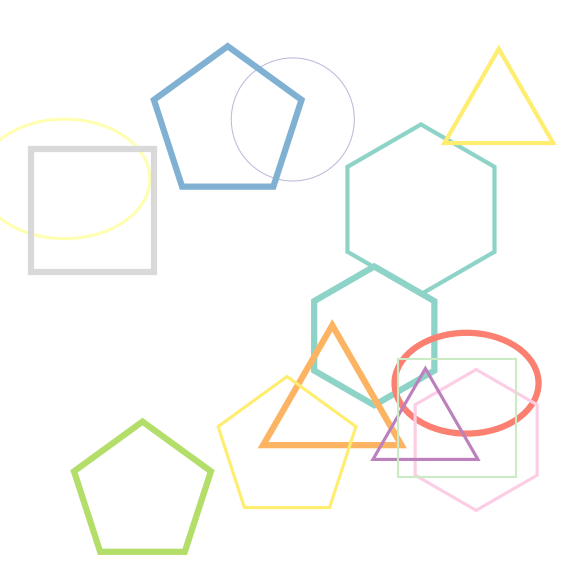[{"shape": "hexagon", "thickness": 3, "radius": 0.6, "center": [0.648, 0.418]}, {"shape": "hexagon", "thickness": 2, "radius": 0.74, "center": [0.729, 0.637]}, {"shape": "oval", "thickness": 1.5, "radius": 0.74, "center": [0.112, 0.689]}, {"shape": "circle", "thickness": 0.5, "radius": 0.53, "center": [0.507, 0.792]}, {"shape": "oval", "thickness": 3, "radius": 0.62, "center": [0.808, 0.336]}, {"shape": "pentagon", "thickness": 3, "radius": 0.67, "center": [0.394, 0.785]}, {"shape": "triangle", "thickness": 3, "radius": 0.69, "center": [0.575, 0.297]}, {"shape": "pentagon", "thickness": 3, "radius": 0.62, "center": [0.247, 0.144]}, {"shape": "hexagon", "thickness": 1.5, "radius": 0.61, "center": [0.824, 0.237]}, {"shape": "square", "thickness": 3, "radius": 0.53, "center": [0.16, 0.634]}, {"shape": "triangle", "thickness": 1.5, "radius": 0.52, "center": [0.737, 0.256]}, {"shape": "square", "thickness": 1, "radius": 0.51, "center": [0.792, 0.276]}, {"shape": "pentagon", "thickness": 1.5, "radius": 0.63, "center": [0.497, 0.222]}, {"shape": "triangle", "thickness": 2, "radius": 0.54, "center": [0.864, 0.806]}]